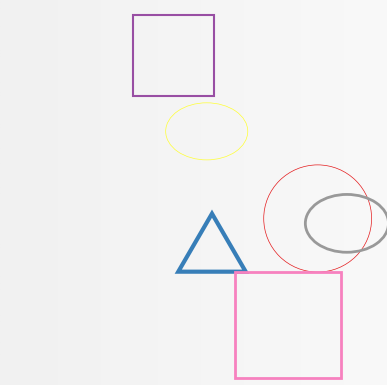[{"shape": "circle", "thickness": 0.5, "radius": 0.7, "center": [0.82, 0.433]}, {"shape": "triangle", "thickness": 3, "radius": 0.5, "center": [0.547, 0.345]}, {"shape": "square", "thickness": 1.5, "radius": 0.53, "center": [0.448, 0.856]}, {"shape": "oval", "thickness": 0.5, "radius": 0.53, "center": [0.533, 0.659]}, {"shape": "square", "thickness": 2, "radius": 0.68, "center": [0.743, 0.156]}, {"shape": "oval", "thickness": 2, "radius": 0.54, "center": [0.895, 0.42]}]